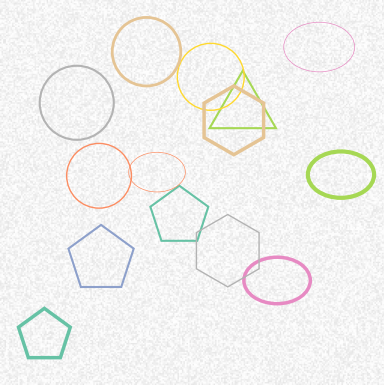[{"shape": "pentagon", "thickness": 2.5, "radius": 0.35, "center": [0.115, 0.128]}, {"shape": "pentagon", "thickness": 1.5, "radius": 0.4, "center": [0.466, 0.439]}, {"shape": "oval", "thickness": 0.5, "radius": 0.37, "center": [0.408, 0.553]}, {"shape": "circle", "thickness": 1, "radius": 0.42, "center": [0.257, 0.543]}, {"shape": "pentagon", "thickness": 1.5, "radius": 0.45, "center": [0.263, 0.327]}, {"shape": "oval", "thickness": 0.5, "radius": 0.46, "center": [0.829, 0.878]}, {"shape": "oval", "thickness": 2.5, "radius": 0.43, "center": [0.72, 0.272]}, {"shape": "oval", "thickness": 3, "radius": 0.43, "center": [0.886, 0.546]}, {"shape": "triangle", "thickness": 1.5, "radius": 0.5, "center": [0.631, 0.717]}, {"shape": "circle", "thickness": 1, "radius": 0.43, "center": [0.547, 0.801]}, {"shape": "circle", "thickness": 2, "radius": 0.45, "center": [0.381, 0.866]}, {"shape": "hexagon", "thickness": 2.5, "radius": 0.45, "center": [0.607, 0.688]}, {"shape": "hexagon", "thickness": 1, "radius": 0.47, "center": [0.592, 0.349]}, {"shape": "circle", "thickness": 1.5, "radius": 0.48, "center": [0.199, 0.733]}]